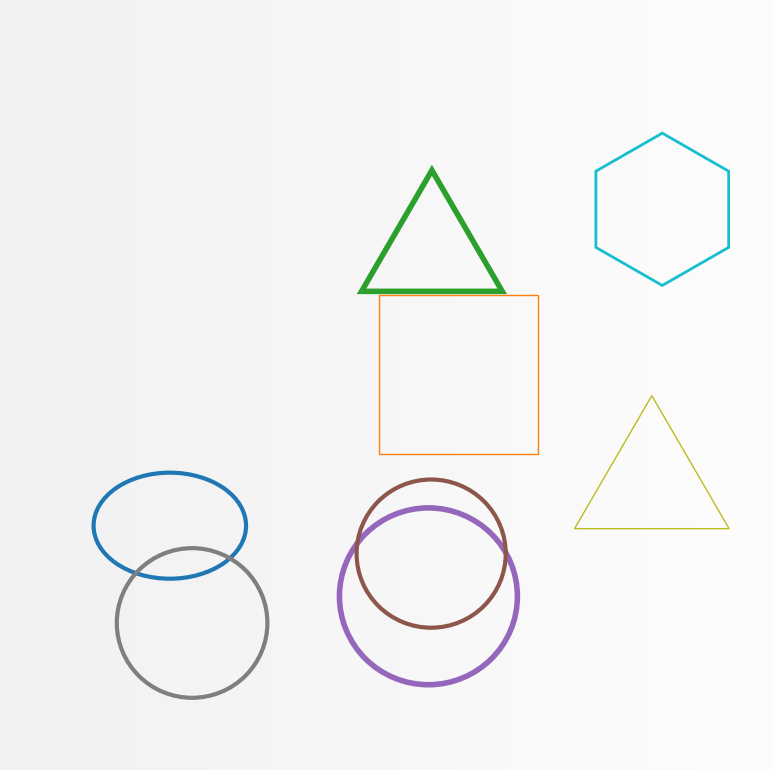[{"shape": "oval", "thickness": 1.5, "radius": 0.49, "center": [0.219, 0.317]}, {"shape": "square", "thickness": 0.5, "radius": 0.51, "center": [0.591, 0.514]}, {"shape": "triangle", "thickness": 2, "radius": 0.52, "center": [0.557, 0.674]}, {"shape": "circle", "thickness": 2, "radius": 0.57, "center": [0.553, 0.226]}, {"shape": "circle", "thickness": 1.5, "radius": 0.48, "center": [0.556, 0.281]}, {"shape": "circle", "thickness": 1.5, "radius": 0.49, "center": [0.248, 0.191]}, {"shape": "triangle", "thickness": 0.5, "radius": 0.58, "center": [0.841, 0.371]}, {"shape": "hexagon", "thickness": 1, "radius": 0.49, "center": [0.855, 0.728]}]